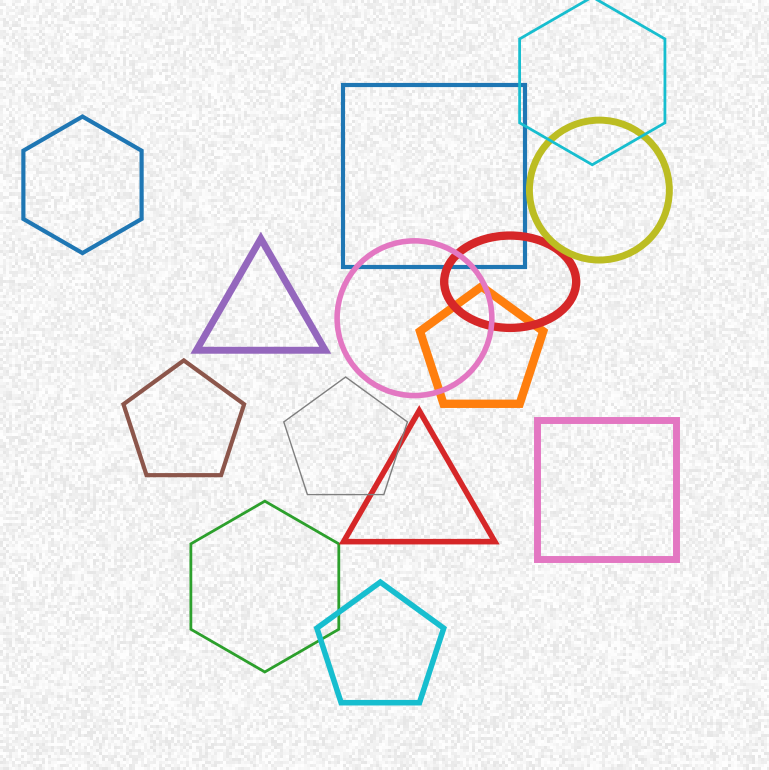[{"shape": "hexagon", "thickness": 1.5, "radius": 0.44, "center": [0.107, 0.76]}, {"shape": "square", "thickness": 1.5, "radius": 0.59, "center": [0.564, 0.771]}, {"shape": "pentagon", "thickness": 3, "radius": 0.42, "center": [0.625, 0.544]}, {"shape": "hexagon", "thickness": 1, "radius": 0.55, "center": [0.344, 0.238]}, {"shape": "triangle", "thickness": 2, "radius": 0.57, "center": [0.544, 0.353]}, {"shape": "oval", "thickness": 3, "radius": 0.43, "center": [0.663, 0.634]}, {"shape": "triangle", "thickness": 2.5, "radius": 0.48, "center": [0.339, 0.593]}, {"shape": "pentagon", "thickness": 1.5, "radius": 0.41, "center": [0.239, 0.45]}, {"shape": "circle", "thickness": 2, "radius": 0.5, "center": [0.538, 0.587]}, {"shape": "square", "thickness": 2.5, "radius": 0.45, "center": [0.787, 0.364]}, {"shape": "pentagon", "thickness": 0.5, "radius": 0.42, "center": [0.449, 0.426]}, {"shape": "circle", "thickness": 2.5, "radius": 0.45, "center": [0.778, 0.753]}, {"shape": "hexagon", "thickness": 1, "radius": 0.54, "center": [0.769, 0.895]}, {"shape": "pentagon", "thickness": 2, "radius": 0.43, "center": [0.494, 0.157]}]